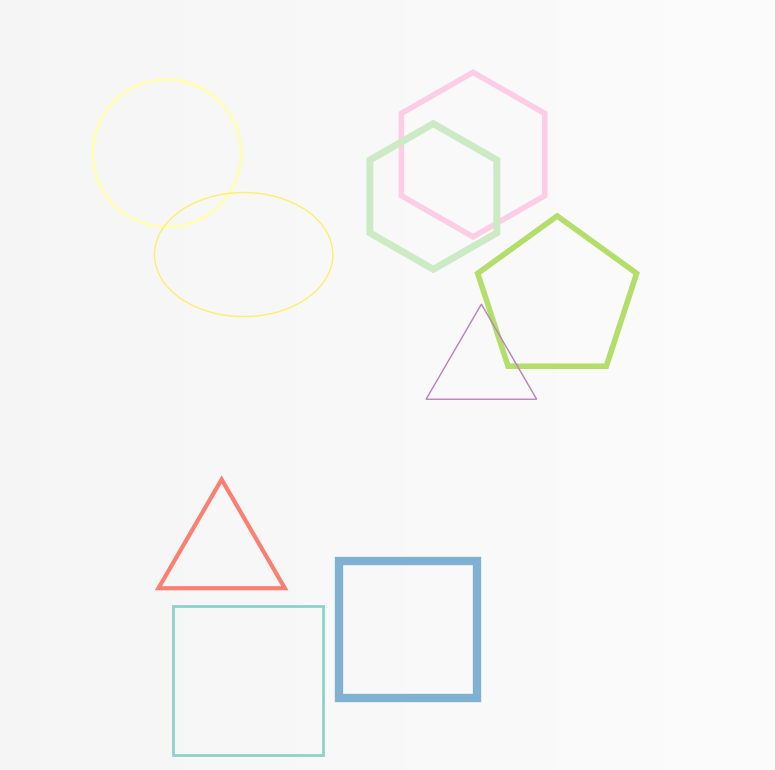[{"shape": "square", "thickness": 1, "radius": 0.48, "center": [0.32, 0.116]}, {"shape": "circle", "thickness": 1, "radius": 0.48, "center": [0.215, 0.801]}, {"shape": "triangle", "thickness": 1.5, "radius": 0.47, "center": [0.286, 0.283]}, {"shape": "square", "thickness": 3, "radius": 0.44, "center": [0.526, 0.182]}, {"shape": "pentagon", "thickness": 2, "radius": 0.54, "center": [0.719, 0.612]}, {"shape": "hexagon", "thickness": 2, "radius": 0.53, "center": [0.61, 0.799]}, {"shape": "triangle", "thickness": 0.5, "radius": 0.41, "center": [0.621, 0.523]}, {"shape": "hexagon", "thickness": 2.5, "radius": 0.47, "center": [0.559, 0.745]}, {"shape": "oval", "thickness": 0.5, "radius": 0.58, "center": [0.314, 0.669]}]